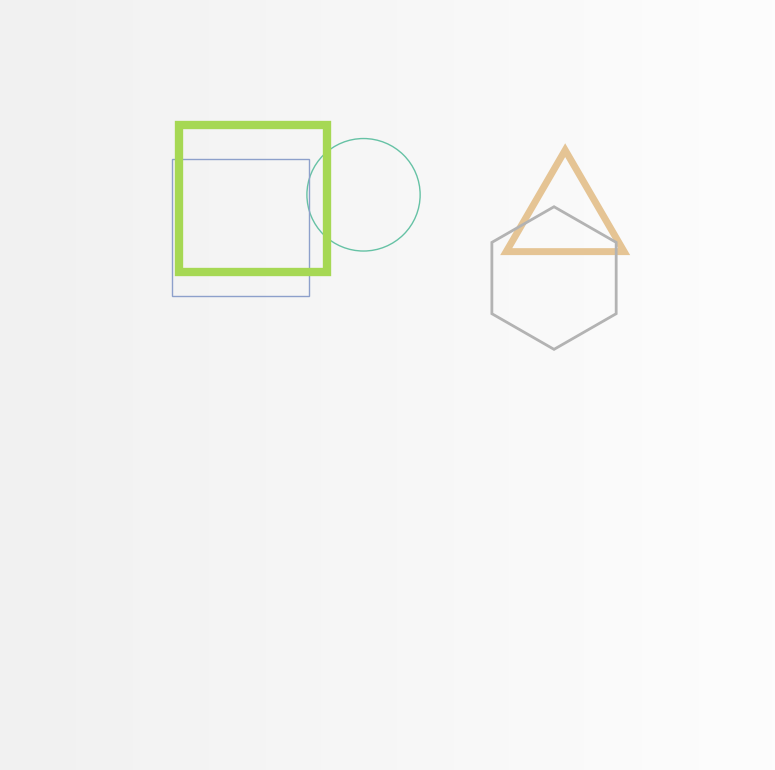[{"shape": "circle", "thickness": 0.5, "radius": 0.37, "center": [0.469, 0.747]}, {"shape": "square", "thickness": 0.5, "radius": 0.44, "center": [0.311, 0.704]}, {"shape": "square", "thickness": 3, "radius": 0.48, "center": [0.326, 0.742]}, {"shape": "triangle", "thickness": 2.5, "radius": 0.44, "center": [0.729, 0.717]}, {"shape": "hexagon", "thickness": 1, "radius": 0.46, "center": [0.715, 0.639]}]